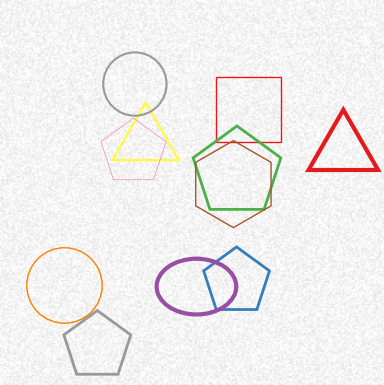[{"shape": "triangle", "thickness": 3, "radius": 0.52, "center": [0.892, 0.611]}, {"shape": "square", "thickness": 1, "radius": 0.42, "center": [0.645, 0.715]}, {"shape": "pentagon", "thickness": 2, "radius": 0.45, "center": [0.614, 0.269]}, {"shape": "pentagon", "thickness": 2, "radius": 0.6, "center": [0.616, 0.553]}, {"shape": "oval", "thickness": 3, "radius": 0.52, "center": [0.51, 0.256]}, {"shape": "circle", "thickness": 1, "radius": 0.49, "center": [0.167, 0.258]}, {"shape": "triangle", "thickness": 1.5, "radius": 0.5, "center": [0.378, 0.634]}, {"shape": "hexagon", "thickness": 1, "radius": 0.57, "center": [0.606, 0.522]}, {"shape": "pentagon", "thickness": 0.5, "radius": 0.44, "center": [0.347, 0.605]}, {"shape": "circle", "thickness": 1.5, "radius": 0.41, "center": [0.35, 0.782]}, {"shape": "pentagon", "thickness": 2, "radius": 0.46, "center": [0.253, 0.102]}]